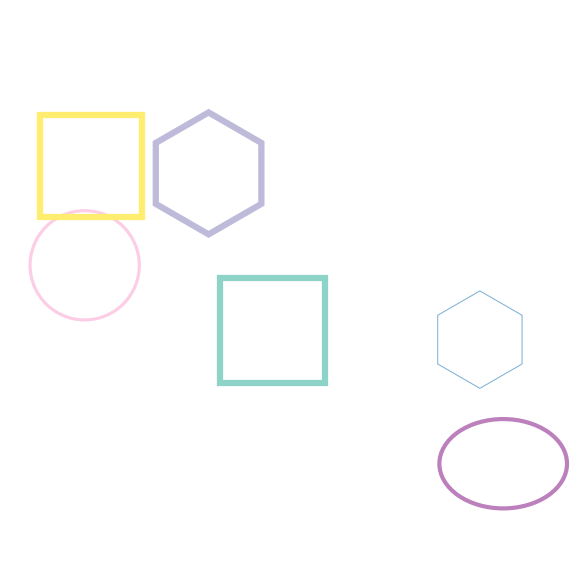[{"shape": "square", "thickness": 3, "radius": 0.46, "center": [0.472, 0.428]}, {"shape": "hexagon", "thickness": 3, "radius": 0.53, "center": [0.361, 0.699]}, {"shape": "hexagon", "thickness": 0.5, "radius": 0.42, "center": [0.831, 0.411]}, {"shape": "circle", "thickness": 1.5, "radius": 0.47, "center": [0.147, 0.54]}, {"shape": "oval", "thickness": 2, "radius": 0.55, "center": [0.871, 0.196]}, {"shape": "square", "thickness": 3, "radius": 0.44, "center": [0.158, 0.712]}]